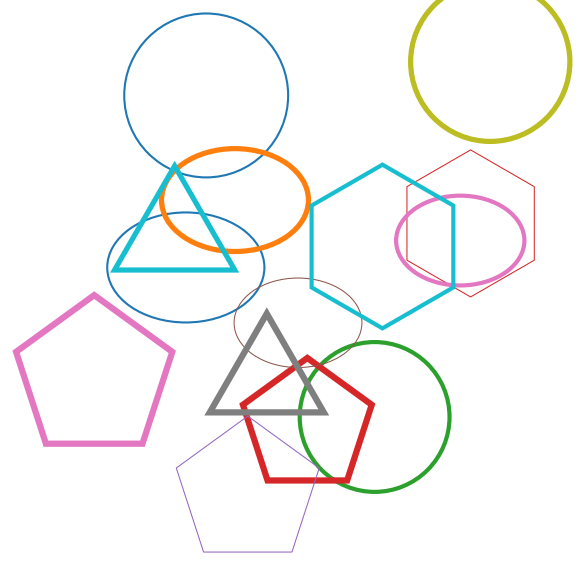[{"shape": "oval", "thickness": 1, "radius": 0.68, "center": [0.322, 0.536]}, {"shape": "circle", "thickness": 1, "radius": 0.71, "center": [0.357, 0.834]}, {"shape": "oval", "thickness": 2.5, "radius": 0.64, "center": [0.407, 0.653]}, {"shape": "circle", "thickness": 2, "radius": 0.65, "center": [0.649, 0.277]}, {"shape": "hexagon", "thickness": 0.5, "radius": 0.64, "center": [0.815, 0.612]}, {"shape": "pentagon", "thickness": 3, "radius": 0.59, "center": [0.532, 0.262]}, {"shape": "pentagon", "thickness": 0.5, "radius": 0.65, "center": [0.429, 0.148]}, {"shape": "oval", "thickness": 0.5, "radius": 0.55, "center": [0.516, 0.44]}, {"shape": "oval", "thickness": 2, "radius": 0.56, "center": [0.797, 0.583]}, {"shape": "pentagon", "thickness": 3, "radius": 0.71, "center": [0.163, 0.346]}, {"shape": "triangle", "thickness": 3, "radius": 0.57, "center": [0.462, 0.342]}, {"shape": "circle", "thickness": 2.5, "radius": 0.69, "center": [0.849, 0.892]}, {"shape": "triangle", "thickness": 2.5, "radius": 0.6, "center": [0.302, 0.592]}, {"shape": "hexagon", "thickness": 2, "radius": 0.71, "center": [0.662, 0.572]}]